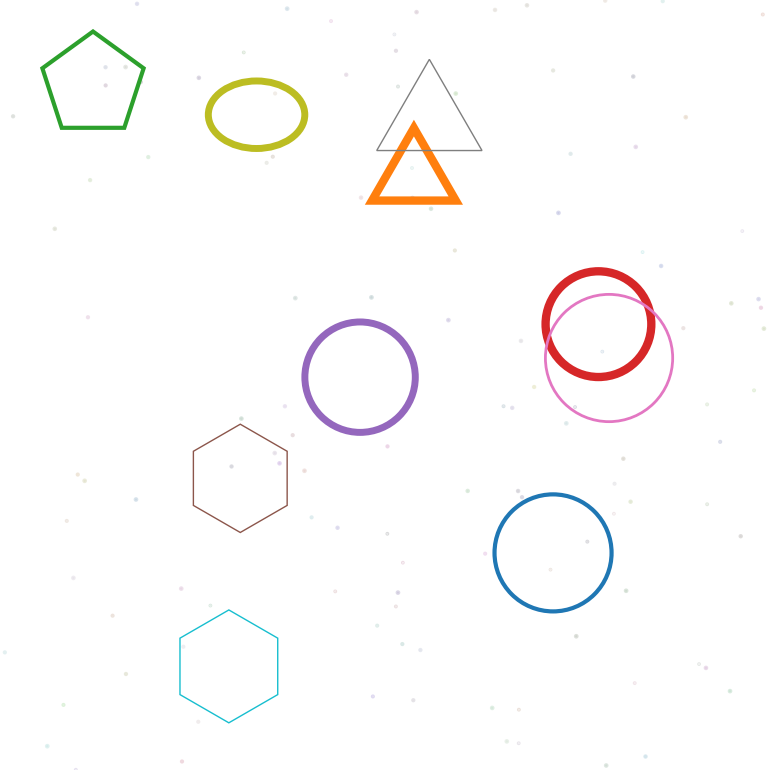[{"shape": "circle", "thickness": 1.5, "radius": 0.38, "center": [0.718, 0.282]}, {"shape": "triangle", "thickness": 3, "radius": 0.31, "center": [0.538, 0.771]}, {"shape": "pentagon", "thickness": 1.5, "radius": 0.35, "center": [0.121, 0.89]}, {"shape": "circle", "thickness": 3, "radius": 0.34, "center": [0.777, 0.579]}, {"shape": "circle", "thickness": 2.5, "radius": 0.36, "center": [0.468, 0.51]}, {"shape": "hexagon", "thickness": 0.5, "radius": 0.35, "center": [0.312, 0.379]}, {"shape": "circle", "thickness": 1, "radius": 0.41, "center": [0.791, 0.535]}, {"shape": "triangle", "thickness": 0.5, "radius": 0.39, "center": [0.558, 0.844]}, {"shape": "oval", "thickness": 2.5, "radius": 0.31, "center": [0.333, 0.851]}, {"shape": "hexagon", "thickness": 0.5, "radius": 0.37, "center": [0.297, 0.135]}]